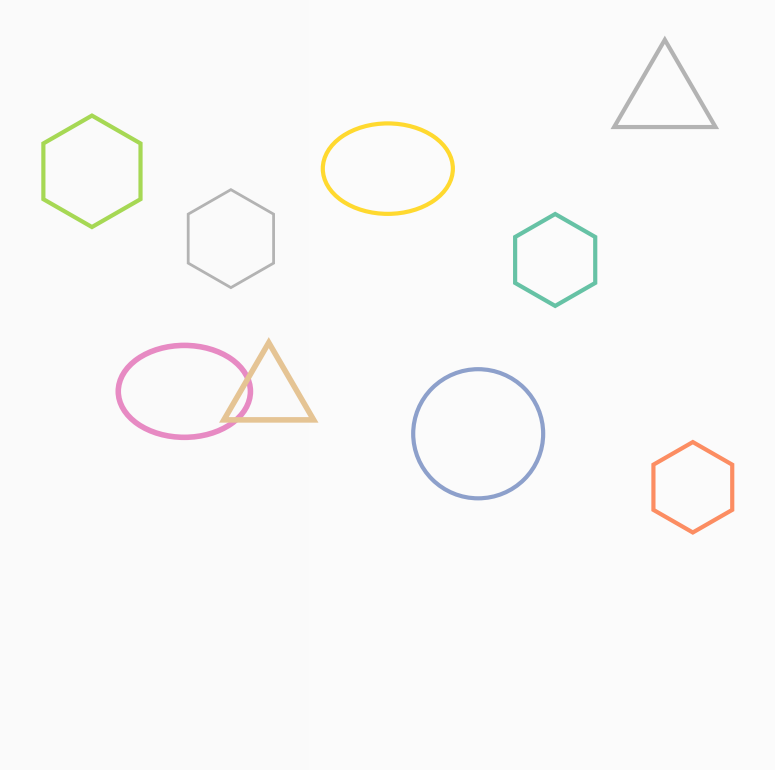[{"shape": "hexagon", "thickness": 1.5, "radius": 0.3, "center": [0.716, 0.662]}, {"shape": "hexagon", "thickness": 1.5, "radius": 0.29, "center": [0.894, 0.367]}, {"shape": "circle", "thickness": 1.5, "radius": 0.42, "center": [0.617, 0.437]}, {"shape": "oval", "thickness": 2, "radius": 0.43, "center": [0.238, 0.492]}, {"shape": "hexagon", "thickness": 1.5, "radius": 0.36, "center": [0.119, 0.778]}, {"shape": "oval", "thickness": 1.5, "radius": 0.42, "center": [0.5, 0.781]}, {"shape": "triangle", "thickness": 2, "radius": 0.33, "center": [0.347, 0.488]}, {"shape": "triangle", "thickness": 1.5, "radius": 0.38, "center": [0.858, 0.873]}, {"shape": "hexagon", "thickness": 1, "radius": 0.32, "center": [0.298, 0.69]}]